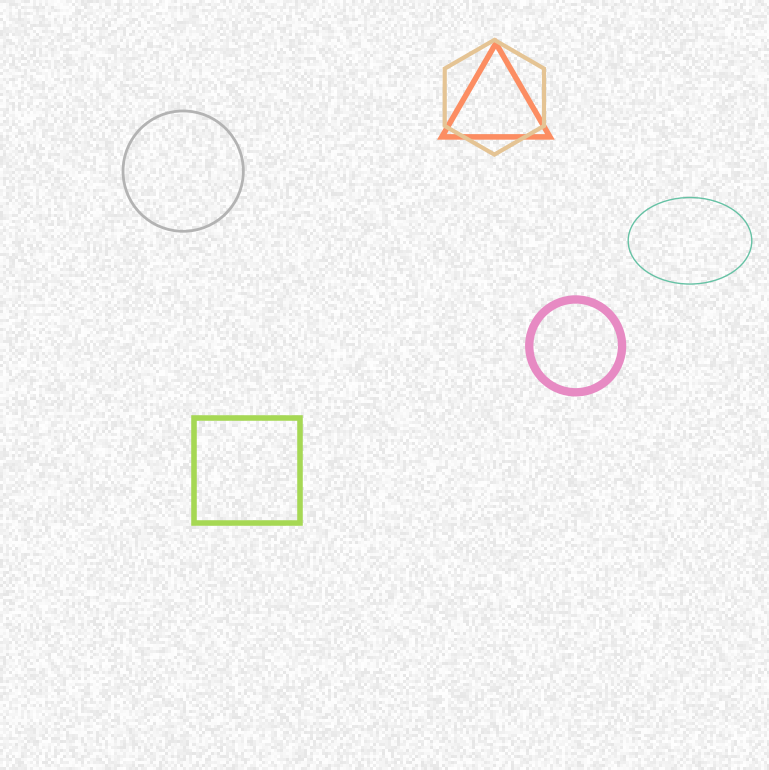[{"shape": "oval", "thickness": 0.5, "radius": 0.4, "center": [0.896, 0.687]}, {"shape": "triangle", "thickness": 2, "radius": 0.41, "center": [0.644, 0.863]}, {"shape": "circle", "thickness": 3, "radius": 0.3, "center": [0.748, 0.551]}, {"shape": "square", "thickness": 2, "radius": 0.34, "center": [0.321, 0.389]}, {"shape": "hexagon", "thickness": 1.5, "radius": 0.37, "center": [0.642, 0.874]}, {"shape": "circle", "thickness": 1, "radius": 0.39, "center": [0.238, 0.778]}]